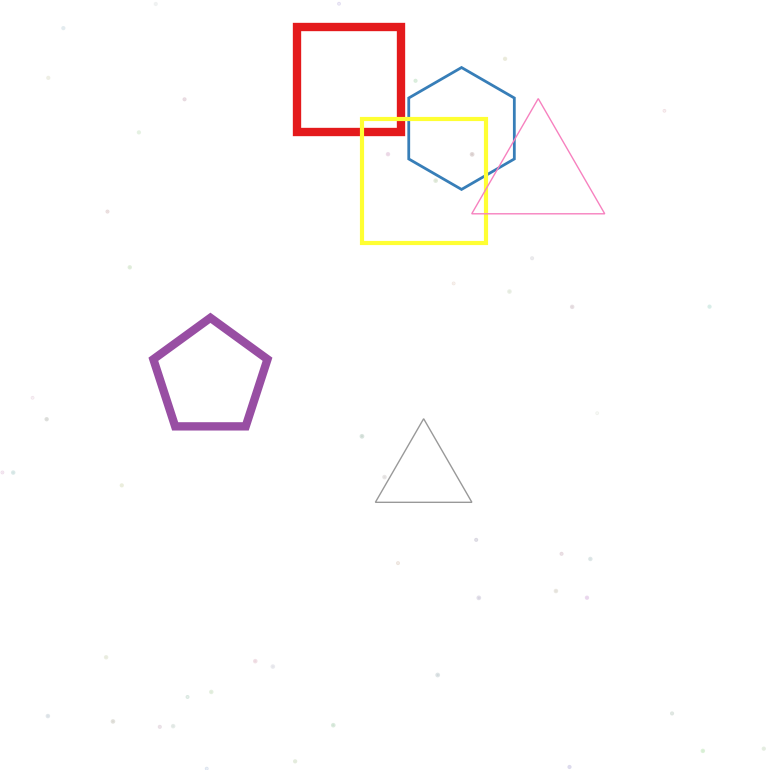[{"shape": "square", "thickness": 3, "radius": 0.34, "center": [0.453, 0.897]}, {"shape": "hexagon", "thickness": 1, "radius": 0.4, "center": [0.599, 0.833]}, {"shape": "pentagon", "thickness": 3, "radius": 0.39, "center": [0.273, 0.509]}, {"shape": "square", "thickness": 1.5, "radius": 0.4, "center": [0.55, 0.765]}, {"shape": "triangle", "thickness": 0.5, "radius": 0.5, "center": [0.699, 0.772]}, {"shape": "triangle", "thickness": 0.5, "radius": 0.36, "center": [0.55, 0.384]}]